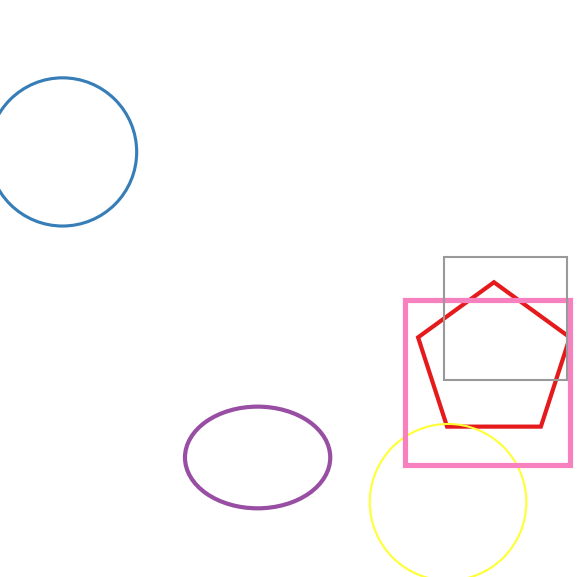[{"shape": "pentagon", "thickness": 2, "radius": 0.69, "center": [0.855, 0.372]}, {"shape": "circle", "thickness": 1.5, "radius": 0.64, "center": [0.108, 0.736]}, {"shape": "oval", "thickness": 2, "radius": 0.63, "center": [0.446, 0.207]}, {"shape": "circle", "thickness": 1, "radius": 0.68, "center": [0.776, 0.129]}, {"shape": "square", "thickness": 2.5, "radius": 0.71, "center": [0.844, 0.337]}, {"shape": "square", "thickness": 1, "radius": 0.53, "center": [0.876, 0.447]}]